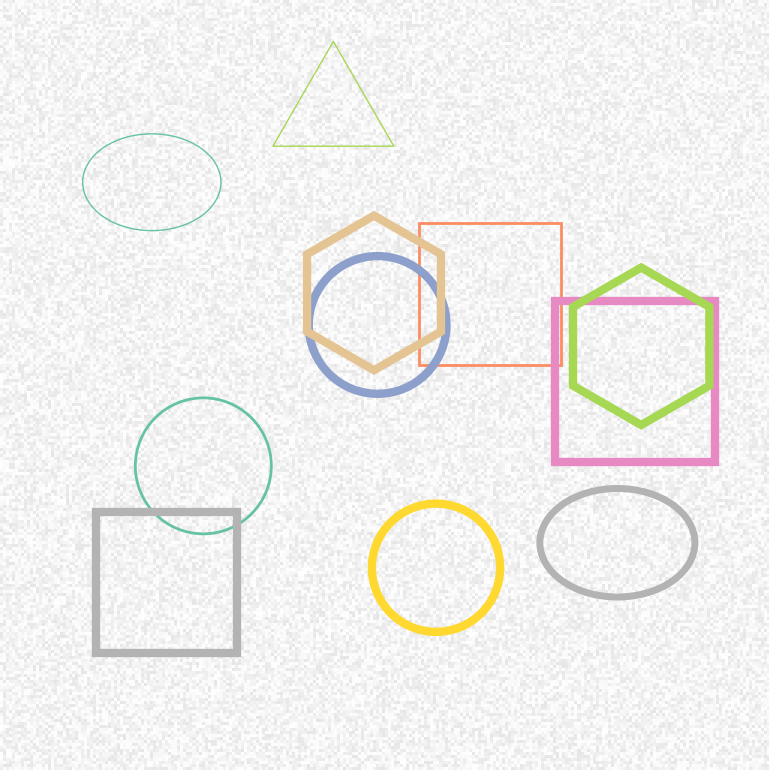[{"shape": "oval", "thickness": 0.5, "radius": 0.45, "center": [0.197, 0.763]}, {"shape": "circle", "thickness": 1, "radius": 0.44, "center": [0.264, 0.395]}, {"shape": "square", "thickness": 1, "radius": 0.46, "center": [0.636, 0.618]}, {"shape": "circle", "thickness": 3, "radius": 0.45, "center": [0.49, 0.578]}, {"shape": "square", "thickness": 3, "radius": 0.52, "center": [0.824, 0.505]}, {"shape": "hexagon", "thickness": 3, "radius": 0.51, "center": [0.833, 0.55]}, {"shape": "triangle", "thickness": 0.5, "radius": 0.45, "center": [0.433, 0.855]}, {"shape": "circle", "thickness": 3, "radius": 0.42, "center": [0.566, 0.263]}, {"shape": "hexagon", "thickness": 3, "radius": 0.5, "center": [0.486, 0.62]}, {"shape": "square", "thickness": 3, "radius": 0.46, "center": [0.217, 0.244]}, {"shape": "oval", "thickness": 2.5, "radius": 0.5, "center": [0.802, 0.295]}]